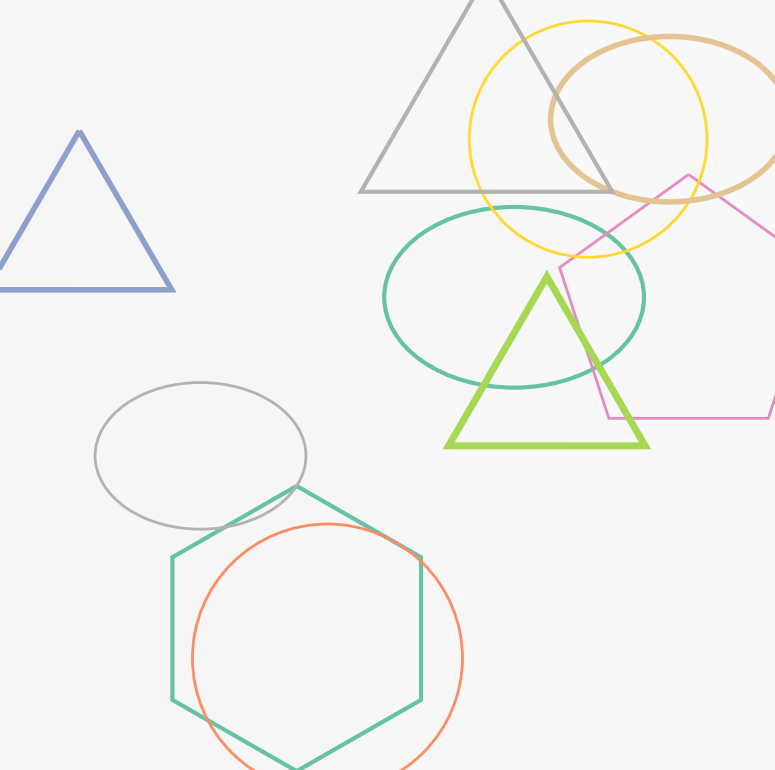[{"shape": "hexagon", "thickness": 1.5, "radius": 0.93, "center": [0.383, 0.184]}, {"shape": "oval", "thickness": 1.5, "radius": 0.84, "center": [0.663, 0.614]}, {"shape": "circle", "thickness": 1, "radius": 0.87, "center": [0.423, 0.145]}, {"shape": "triangle", "thickness": 2, "radius": 0.69, "center": [0.102, 0.692]}, {"shape": "pentagon", "thickness": 1, "radius": 0.88, "center": [0.889, 0.598]}, {"shape": "triangle", "thickness": 2.5, "radius": 0.73, "center": [0.706, 0.494]}, {"shape": "circle", "thickness": 1, "radius": 0.77, "center": [0.759, 0.819]}, {"shape": "oval", "thickness": 2, "radius": 0.77, "center": [0.864, 0.845]}, {"shape": "triangle", "thickness": 1.5, "radius": 0.94, "center": [0.628, 0.845]}, {"shape": "oval", "thickness": 1, "radius": 0.68, "center": [0.259, 0.408]}]